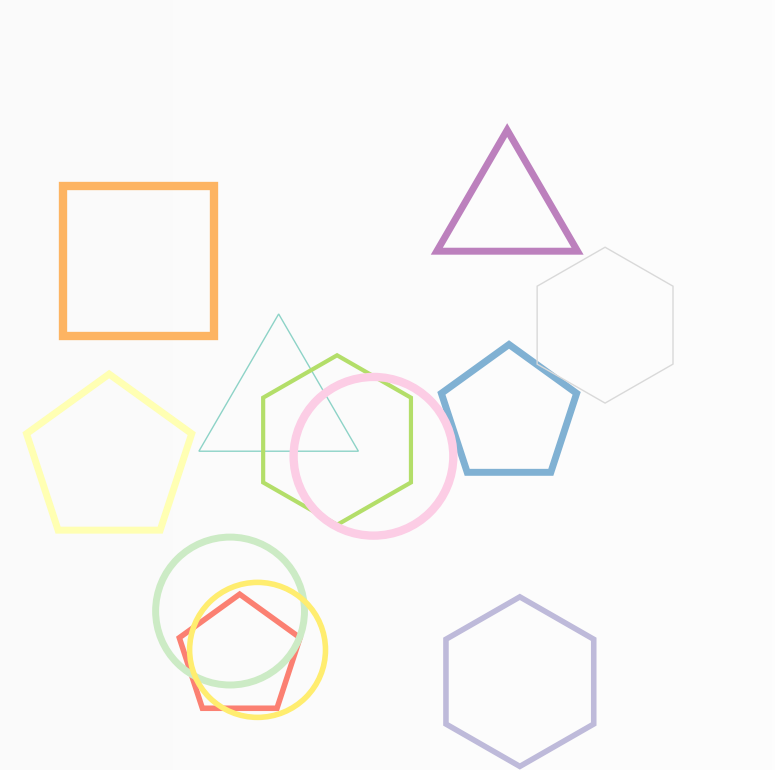[{"shape": "triangle", "thickness": 0.5, "radius": 0.59, "center": [0.36, 0.473]}, {"shape": "pentagon", "thickness": 2.5, "radius": 0.56, "center": [0.141, 0.402]}, {"shape": "hexagon", "thickness": 2, "radius": 0.55, "center": [0.671, 0.115]}, {"shape": "pentagon", "thickness": 2, "radius": 0.41, "center": [0.309, 0.146]}, {"shape": "pentagon", "thickness": 2.5, "radius": 0.46, "center": [0.657, 0.461]}, {"shape": "square", "thickness": 3, "radius": 0.49, "center": [0.179, 0.661]}, {"shape": "hexagon", "thickness": 1.5, "radius": 0.55, "center": [0.435, 0.428]}, {"shape": "circle", "thickness": 3, "radius": 0.52, "center": [0.482, 0.407]}, {"shape": "hexagon", "thickness": 0.5, "radius": 0.51, "center": [0.781, 0.578]}, {"shape": "triangle", "thickness": 2.5, "radius": 0.52, "center": [0.654, 0.726]}, {"shape": "circle", "thickness": 2.5, "radius": 0.48, "center": [0.297, 0.206]}, {"shape": "circle", "thickness": 2, "radius": 0.44, "center": [0.332, 0.156]}]